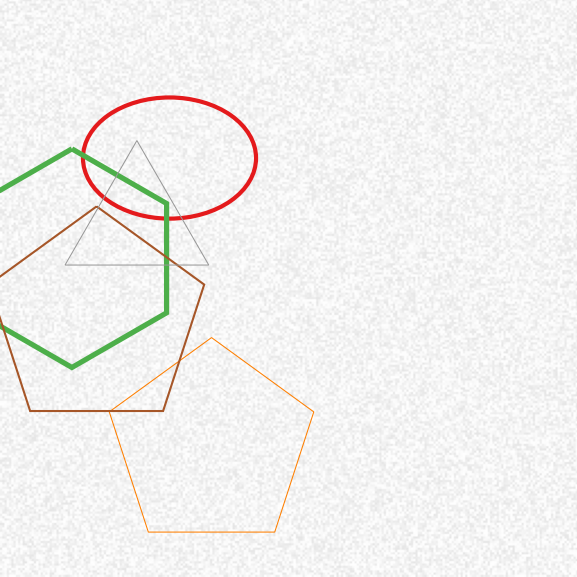[{"shape": "oval", "thickness": 2, "radius": 0.75, "center": [0.294, 0.725]}, {"shape": "hexagon", "thickness": 2.5, "radius": 0.95, "center": [0.125, 0.552]}, {"shape": "pentagon", "thickness": 0.5, "radius": 0.93, "center": [0.366, 0.228]}, {"shape": "pentagon", "thickness": 1, "radius": 0.98, "center": [0.167, 0.446]}, {"shape": "triangle", "thickness": 0.5, "radius": 0.72, "center": [0.237, 0.612]}]